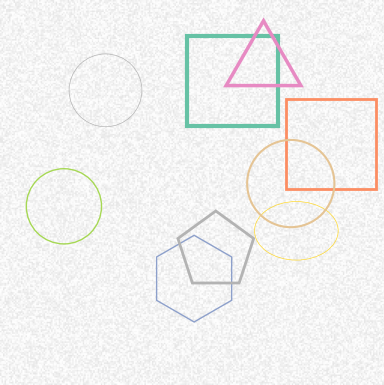[{"shape": "square", "thickness": 3, "radius": 0.59, "center": [0.604, 0.79]}, {"shape": "square", "thickness": 2, "radius": 0.58, "center": [0.86, 0.626]}, {"shape": "hexagon", "thickness": 1, "radius": 0.56, "center": [0.504, 0.276]}, {"shape": "triangle", "thickness": 2.5, "radius": 0.56, "center": [0.684, 0.834]}, {"shape": "circle", "thickness": 1, "radius": 0.49, "center": [0.166, 0.464]}, {"shape": "oval", "thickness": 0.5, "radius": 0.54, "center": [0.77, 0.4]}, {"shape": "circle", "thickness": 1.5, "radius": 0.57, "center": [0.755, 0.523]}, {"shape": "circle", "thickness": 0.5, "radius": 0.47, "center": [0.274, 0.765]}, {"shape": "pentagon", "thickness": 2, "radius": 0.52, "center": [0.56, 0.349]}]